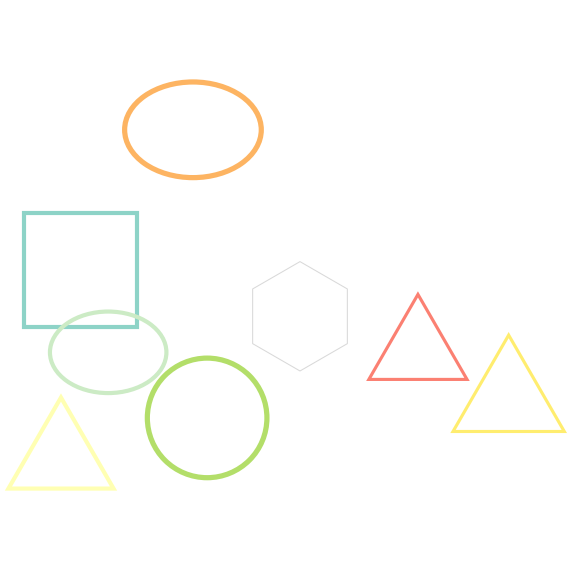[{"shape": "square", "thickness": 2, "radius": 0.49, "center": [0.139, 0.531]}, {"shape": "triangle", "thickness": 2, "radius": 0.53, "center": [0.106, 0.206]}, {"shape": "triangle", "thickness": 1.5, "radius": 0.49, "center": [0.724, 0.391]}, {"shape": "oval", "thickness": 2.5, "radius": 0.59, "center": [0.334, 0.774]}, {"shape": "circle", "thickness": 2.5, "radius": 0.52, "center": [0.359, 0.275]}, {"shape": "hexagon", "thickness": 0.5, "radius": 0.47, "center": [0.519, 0.451]}, {"shape": "oval", "thickness": 2, "radius": 0.5, "center": [0.187, 0.389]}, {"shape": "triangle", "thickness": 1.5, "radius": 0.56, "center": [0.881, 0.308]}]